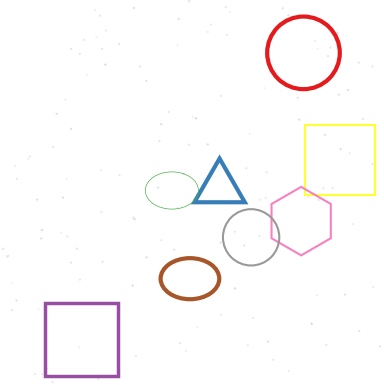[{"shape": "circle", "thickness": 3, "radius": 0.47, "center": [0.788, 0.863]}, {"shape": "triangle", "thickness": 3, "radius": 0.38, "center": [0.57, 0.513]}, {"shape": "oval", "thickness": 0.5, "radius": 0.35, "center": [0.446, 0.505]}, {"shape": "square", "thickness": 2.5, "radius": 0.47, "center": [0.212, 0.118]}, {"shape": "square", "thickness": 1.5, "radius": 0.46, "center": [0.884, 0.586]}, {"shape": "oval", "thickness": 3, "radius": 0.38, "center": [0.493, 0.276]}, {"shape": "hexagon", "thickness": 1.5, "radius": 0.44, "center": [0.782, 0.426]}, {"shape": "circle", "thickness": 1.5, "radius": 0.37, "center": [0.652, 0.384]}]